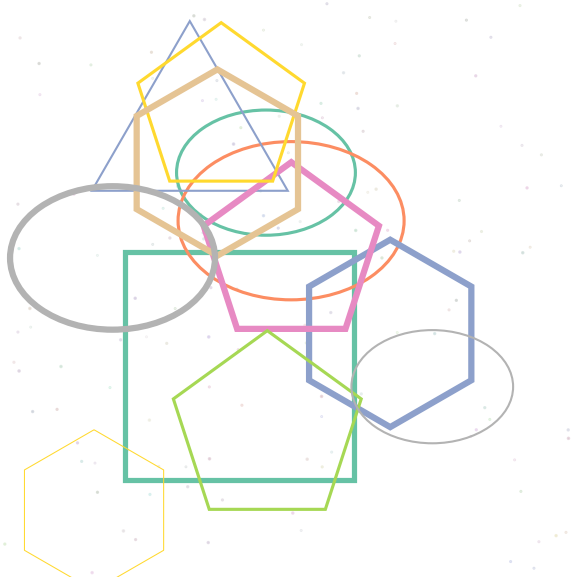[{"shape": "oval", "thickness": 1.5, "radius": 0.77, "center": [0.461, 0.7]}, {"shape": "square", "thickness": 2.5, "radius": 0.99, "center": [0.415, 0.365]}, {"shape": "oval", "thickness": 1.5, "radius": 0.98, "center": [0.504, 0.617]}, {"shape": "triangle", "thickness": 1, "radius": 0.98, "center": [0.329, 0.767]}, {"shape": "hexagon", "thickness": 3, "radius": 0.81, "center": [0.676, 0.422]}, {"shape": "pentagon", "thickness": 3, "radius": 0.8, "center": [0.504, 0.559]}, {"shape": "pentagon", "thickness": 1.5, "radius": 0.86, "center": [0.463, 0.256]}, {"shape": "hexagon", "thickness": 0.5, "radius": 0.7, "center": [0.163, 0.116]}, {"shape": "pentagon", "thickness": 1.5, "radius": 0.76, "center": [0.383, 0.808]}, {"shape": "hexagon", "thickness": 3, "radius": 0.81, "center": [0.376, 0.718]}, {"shape": "oval", "thickness": 1, "radius": 0.7, "center": [0.749, 0.33]}, {"shape": "oval", "thickness": 3, "radius": 0.89, "center": [0.195, 0.552]}]